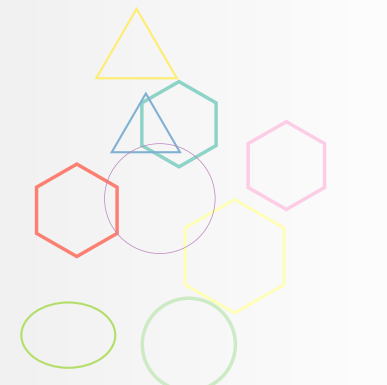[{"shape": "hexagon", "thickness": 2.5, "radius": 0.55, "center": [0.462, 0.677]}, {"shape": "hexagon", "thickness": 2, "radius": 0.74, "center": [0.605, 0.334]}, {"shape": "hexagon", "thickness": 2.5, "radius": 0.6, "center": [0.198, 0.454]}, {"shape": "triangle", "thickness": 1.5, "radius": 0.51, "center": [0.376, 0.655]}, {"shape": "oval", "thickness": 1.5, "radius": 0.61, "center": [0.176, 0.13]}, {"shape": "hexagon", "thickness": 2.5, "radius": 0.57, "center": [0.739, 0.57]}, {"shape": "circle", "thickness": 0.5, "radius": 0.71, "center": [0.413, 0.484]}, {"shape": "circle", "thickness": 2.5, "radius": 0.6, "center": [0.487, 0.105]}, {"shape": "triangle", "thickness": 1.5, "radius": 0.6, "center": [0.352, 0.857]}]